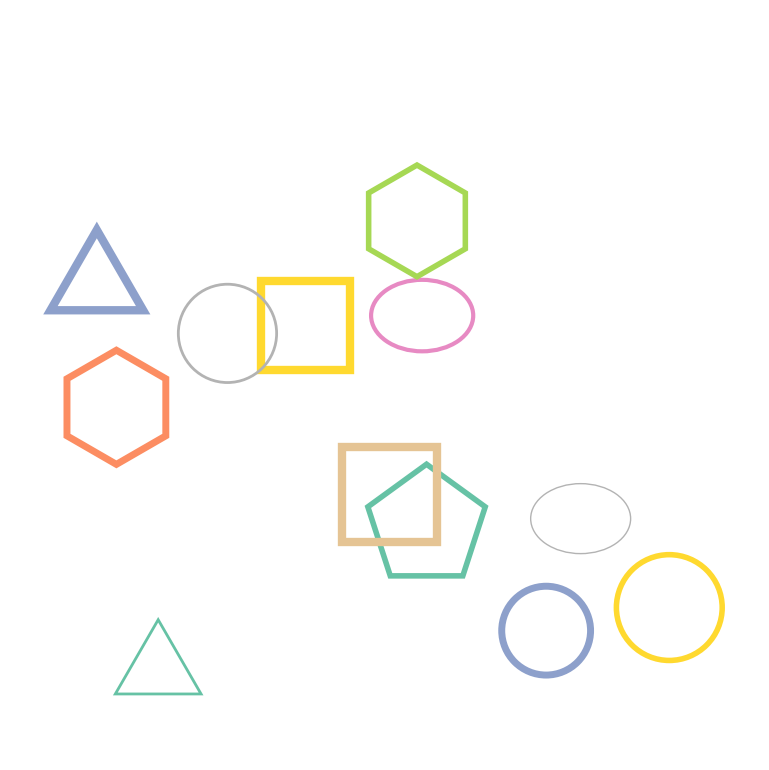[{"shape": "pentagon", "thickness": 2, "radius": 0.4, "center": [0.554, 0.317]}, {"shape": "triangle", "thickness": 1, "radius": 0.32, "center": [0.205, 0.131]}, {"shape": "hexagon", "thickness": 2.5, "radius": 0.37, "center": [0.151, 0.471]}, {"shape": "triangle", "thickness": 3, "radius": 0.35, "center": [0.126, 0.632]}, {"shape": "circle", "thickness": 2.5, "radius": 0.29, "center": [0.709, 0.181]}, {"shape": "oval", "thickness": 1.5, "radius": 0.33, "center": [0.548, 0.59]}, {"shape": "hexagon", "thickness": 2, "radius": 0.36, "center": [0.542, 0.713]}, {"shape": "square", "thickness": 3, "radius": 0.29, "center": [0.397, 0.577]}, {"shape": "circle", "thickness": 2, "radius": 0.34, "center": [0.869, 0.211]}, {"shape": "square", "thickness": 3, "radius": 0.31, "center": [0.506, 0.358]}, {"shape": "oval", "thickness": 0.5, "radius": 0.32, "center": [0.754, 0.326]}, {"shape": "circle", "thickness": 1, "radius": 0.32, "center": [0.295, 0.567]}]